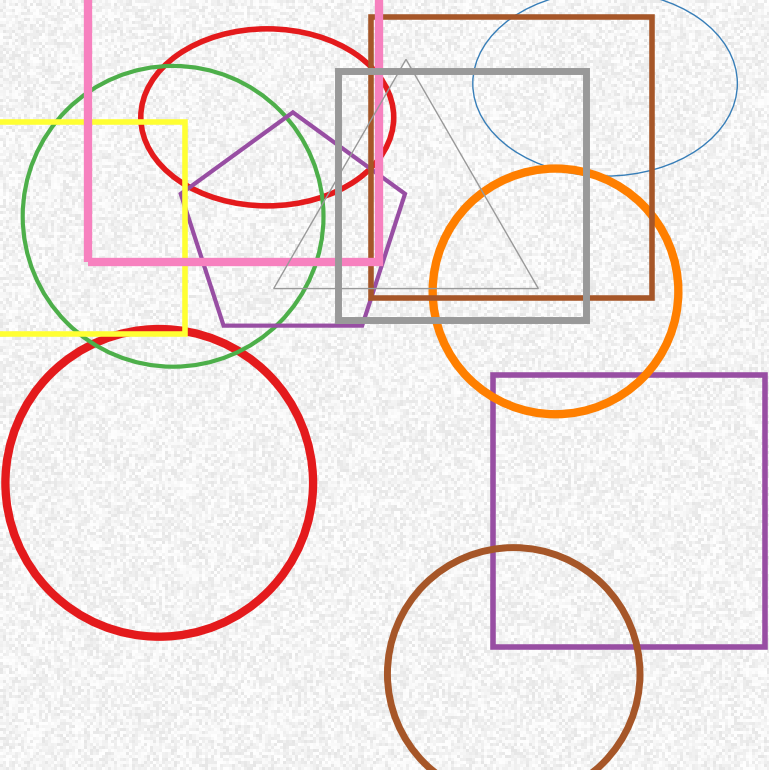[{"shape": "oval", "thickness": 2, "radius": 0.82, "center": [0.347, 0.848]}, {"shape": "circle", "thickness": 3, "radius": 1.0, "center": [0.207, 0.373]}, {"shape": "oval", "thickness": 0.5, "radius": 0.86, "center": [0.786, 0.892]}, {"shape": "circle", "thickness": 1.5, "radius": 0.98, "center": [0.225, 0.719]}, {"shape": "square", "thickness": 2, "radius": 0.88, "center": [0.817, 0.336]}, {"shape": "pentagon", "thickness": 1.5, "radius": 0.77, "center": [0.38, 0.701]}, {"shape": "circle", "thickness": 3, "radius": 0.8, "center": [0.721, 0.622]}, {"shape": "square", "thickness": 2, "radius": 0.69, "center": [0.102, 0.704]}, {"shape": "circle", "thickness": 2.5, "radius": 0.82, "center": [0.667, 0.125]}, {"shape": "square", "thickness": 2, "radius": 0.91, "center": [0.664, 0.796]}, {"shape": "square", "thickness": 3, "radius": 0.94, "center": [0.303, 0.848]}, {"shape": "square", "thickness": 2.5, "radius": 0.81, "center": [0.6, 0.746]}, {"shape": "triangle", "thickness": 0.5, "radius": 0.99, "center": [0.527, 0.724]}]